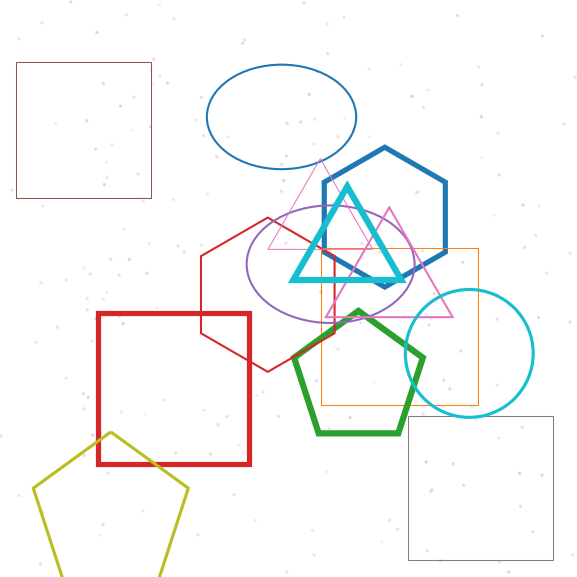[{"shape": "hexagon", "thickness": 2.5, "radius": 0.61, "center": [0.666, 0.623]}, {"shape": "oval", "thickness": 1, "radius": 0.65, "center": [0.487, 0.797]}, {"shape": "square", "thickness": 0.5, "radius": 0.68, "center": [0.692, 0.434]}, {"shape": "pentagon", "thickness": 3, "radius": 0.59, "center": [0.621, 0.344]}, {"shape": "hexagon", "thickness": 1, "radius": 0.67, "center": [0.464, 0.489]}, {"shape": "square", "thickness": 2.5, "radius": 0.65, "center": [0.301, 0.326]}, {"shape": "oval", "thickness": 1, "radius": 0.73, "center": [0.573, 0.542]}, {"shape": "square", "thickness": 0.5, "radius": 0.59, "center": [0.145, 0.774]}, {"shape": "triangle", "thickness": 0.5, "radius": 0.52, "center": [0.555, 0.62]}, {"shape": "triangle", "thickness": 1, "radius": 0.63, "center": [0.674, 0.513]}, {"shape": "square", "thickness": 0.5, "radius": 0.63, "center": [0.832, 0.154]}, {"shape": "pentagon", "thickness": 1.5, "radius": 0.71, "center": [0.192, 0.11]}, {"shape": "triangle", "thickness": 3, "radius": 0.54, "center": [0.601, 0.568]}, {"shape": "circle", "thickness": 1.5, "radius": 0.55, "center": [0.813, 0.387]}]